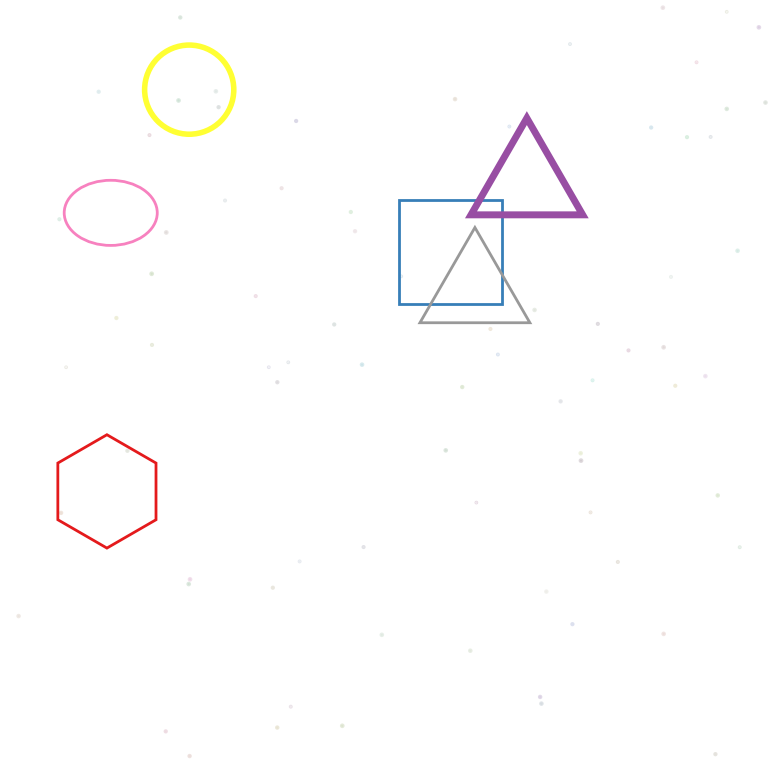[{"shape": "hexagon", "thickness": 1, "radius": 0.37, "center": [0.139, 0.362]}, {"shape": "square", "thickness": 1, "radius": 0.34, "center": [0.585, 0.673]}, {"shape": "triangle", "thickness": 2.5, "radius": 0.42, "center": [0.684, 0.763]}, {"shape": "circle", "thickness": 2, "radius": 0.29, "center": [0.246, 0.884]}, {"shape": "oval", "thickness": 1, "radius": 0.3, "center": [0.144, 0.724]}, {"shape": "triangle", "thickness": 1, "radius": 0.41, "center": [0.617, 0.622]}]